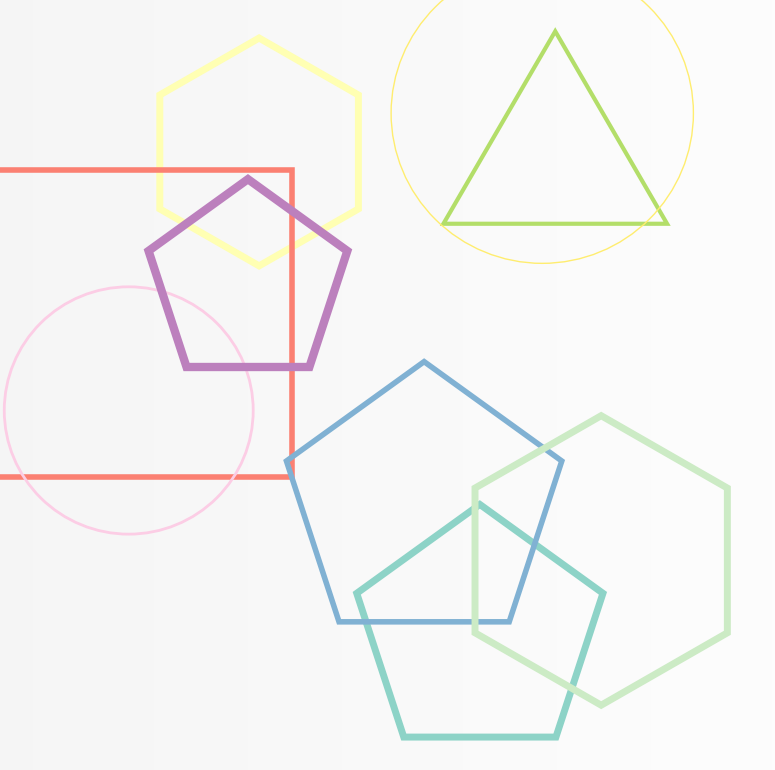[{"shape": "pentagon", "thickness": 2.5, "radius": 0.84, "center": [0.619, 0.178]}, {"shape": "hexagon", "thickness": 2.5, "radius": 0.74, "center": [0.334, 0.803]}, {"shape": "square", "thickness": 2, "radius": 1.0, "center": [0.177, 0.58]}, {"shape": "pentagon", "thickness": 2, "radius": 0.93, "center": [0.547, 0.344]}, {"shape": "triangle", "thickness": 1.5, "radius": 0.83, "center": [0.716, 0.793]}, {"shape": "circle", "thickness": 1, "radius": 0.8, "center": [0.166, 0.467]}, {"shape": "pentagon", "thickness": 3, "radius": 0.67, "center": [0.32, 0.632]}, {"shape": "hexagon", "thickness": 2.5, "radius": 0.94, "center": [0.776, 0.272]}, {"shape": "circle", "thickness": 0.5, "radius": 0.98, "center": [0.7, 0.853]}]